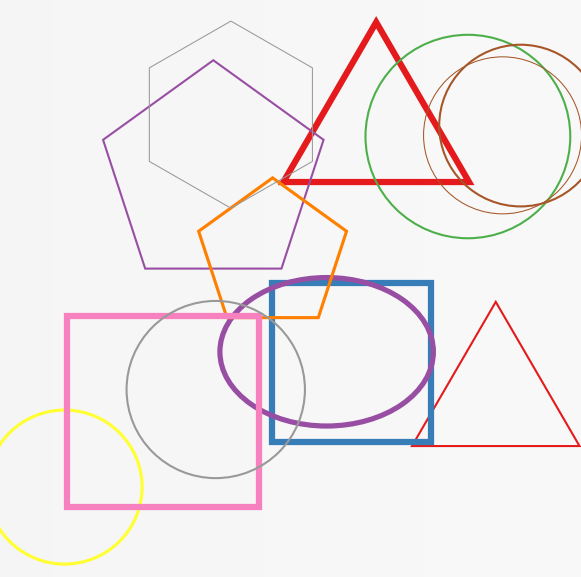[{"shape": "triangle", "thickness": 3, "radius": 0.92, "center": [0.647, 0.776]}, {"shape": "triangle", "thickness": 1, "radius": 0.83, "center": [0.853, 0.31]}, {"shape": "square", "thickness": 3, "radius": 0.68, "center": [0.605, 0.371]}, {"shape": "circle", "thickness": 1, "radius": 0.88, "center": [0.805, 0.763]}, {"shape": "pentagon", "thickness": 1, "radius": 1.0, "center": [0.367, 0.695]}, {"shape": "oval", "thickness": 2.5, "radius": 0.92, "center": [0.562, 0.39]}, {"shape": "pentagon", "thickness": 1.5, "radius": 0.67, "center": [0.469, 0.557]}, {"shape": "circle", "thickness": 1.5, "radius": 0.67, "center": [0.111, 0.156]}, {"shape": "circle", "thickness": 1, "radius": 0.7, "center": [0.896, 0.782]}, {"shape": "circle", "thickness": 0.5, "radius": 0.68, "center": [0.865, 0.765]}, {"shape": "square", "thickness": 3, "radius": 0.83, "center": [0.281, 0.287]}, {"shape": "circle", "thickness": 1, "radius": 0.77, "center": [0.371, 0.325]}, {"shape": "hexagon", "thickness": 0.5, "radius": 0.81, "center": [0.397, 0.801]}]